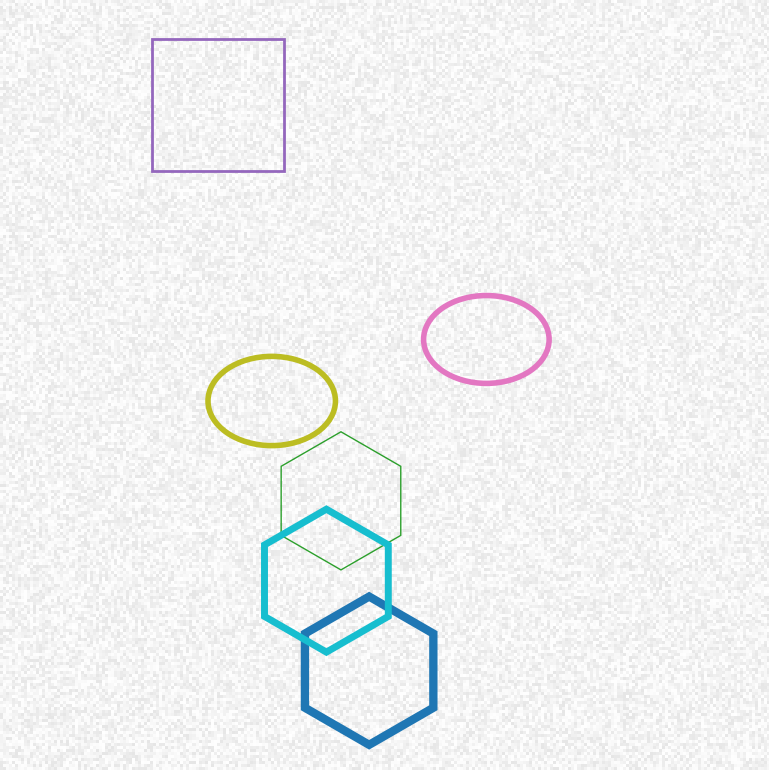[{"shape": "hexagon", "thickness": 3, "radius": 0.48, "center": [0.479, 0.129]}, {"shape": "hexagon", "thickness": 0.5, "radius": 0.45, "center": [0.443, 0.35]}, {"shape": "square", "thickness": 1, "radius": 0.43, "center": [0.283, 0.864]}, {"shape": "oval", "thickness": 2, "radius": 0.41, "center": [0.632, 0.559]}, {"shape": "oval", "thickness": 2, "radius": 0.41, "center": [0.353, 0.479]}, {"shape": "hexagon", "thickness": 2.5, "radius": 0.46, "center": [0.424, 0.246]}]